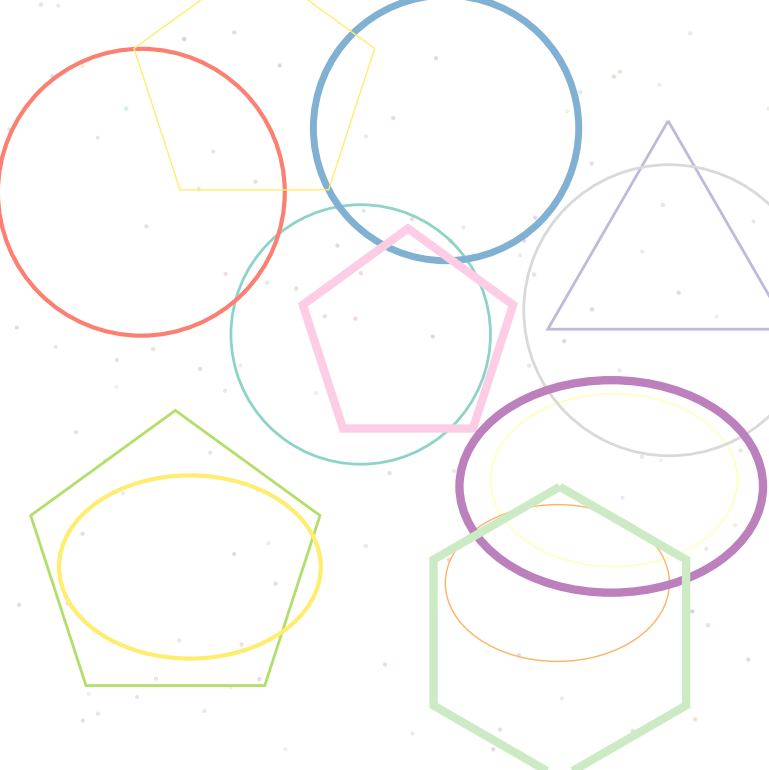[{"shape": "circle", "thickness": 1, "radius": 0.84, "center": [0.468, 0.566]}, {"shape": "oval", "thickness": 0.5, "radius": 0.8, "center": [0.797, 0.376]}, {"shape": "triangle", "thickness": 1, "radius": 0.9, "center": [0.868, 0.663]}, {"shape": "circle", "thickness": 1.5, "radius": 0.93, "center": [0.184, 0.75]}, {"shape": "circle", "thickness": 2.5, "radius": 0.86, "center": [0.579, 0.834]}, {"shape": "oval", "thickness": 0.5, "radius": 0.73, "center": [0.724, 0.243]}, {"shape": "pentagon", "thickness": 1, "radius": 0.99, "center": [0.228, 0.269]}, {"shape": "pentagon", "thickness": 3, "radius": 0.72, "center": [0.53, 0.56]}, {"shape": "circle", "thickness": 1, "radius": 0.95, "center": [0.869, 0.597]}, {"shape": "oval", "thickness": 3, "radius": 0.99, "center": [0.794, 0.368]}, {"shape": "hexagon", "thickness": 3, "radius": 0.95, "center": [0.727, 0.178]}, {"shape": "pentagon", "thickness": 0.5, "radius": 0.82, "center": [0.33, 0.886]}, {"shape": "oval", "thickness": 1.5, "radius": 0.85, "center": [0.247, 0.264]}]